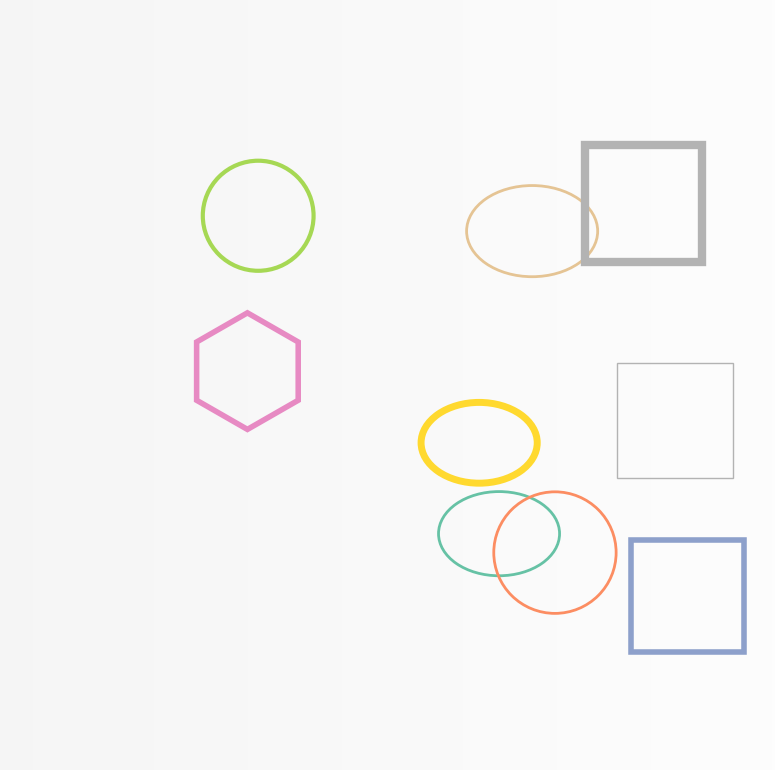[{"shape": "oval", "thickness": 1, "radius": 0.39, "center": [0.644, 0.307]}, {"shape": "circle", "thickness": 1, "radius": 0.39, "center": [0.716, 0.282]}, {"shape": "square", "thickness": 2, "radius": 0.36, "center": [0.887, 0.226]}, {"shape": "hexagon", "thickness": 2, "radius": 0.38, "center": [0.319, 0.518]}, {"shape": "circle", "thickness": 1.5, "radius": 0.36, "center": [0.333, 0.72]}, {"shape": "oval", "thickness": 2.5, "radius": 0.37, "center": [0.618, 0.425]}, {"shape": "oval", "thickness": 1, "radius": 0.42, "center": [0.687, 0.7]}, {"shape": "square", "thickness": 0.5, "radius": 0.37, "center": [0.871, 0.453]}, {"shape": "square", "thickness": 3, "radius": 0.38, "center": [0.83, 0.736]}]